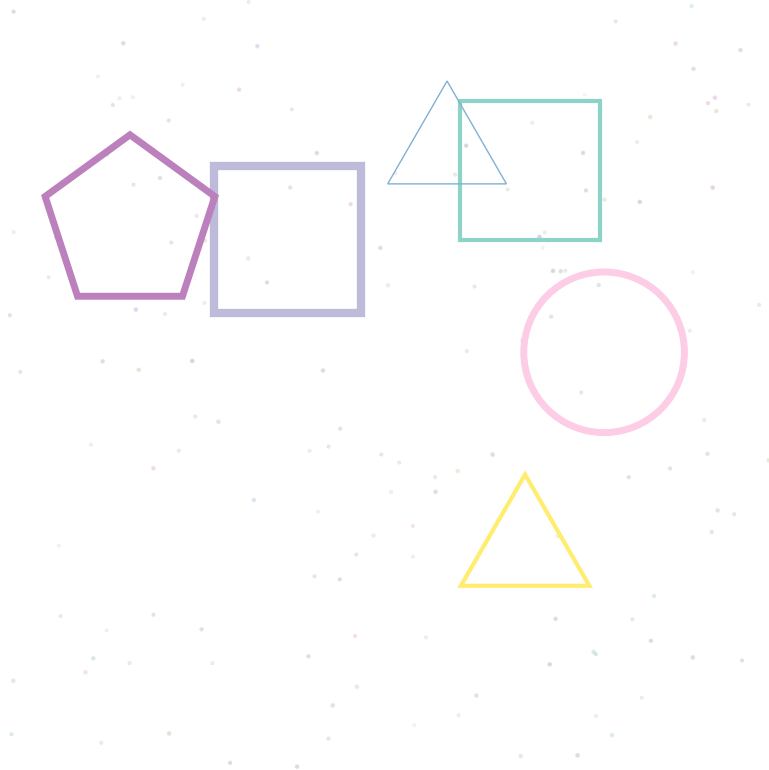[{"shape": "square", "thickness": 1.5, "radius": 0.45, "center": [0.688, 0.779]}, {"shape": "square", "thickness": 3, "radius": 0.48, "center": [0.374, 0.689]}, {"shape": "triangle", "thickness": 0.5, "radius": 0.45, "center": [0.581, 0.806]}, {"shape": "circle", "thickness": 2.5, "radius": 0.52, "center": [0.785, 0.542]}, {"shape": "pentagon", "thickness": 2.5, "radius": 0.58, "center": [0.169, 0.709]}, {"shape": "triangle", "thickness": 1.5, "radius": 0.48, "center": [0.682, 0.287]}]